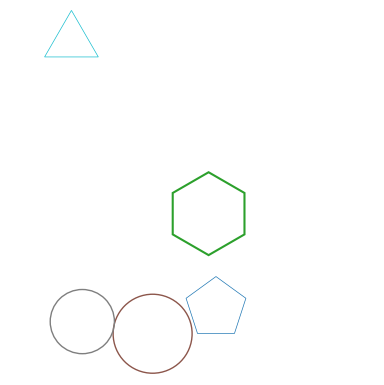[{"shape": "pentagon", "thickness": 0.5, "radius": 0.41, "center": [0.561, 0.2]}, {"shape": "hexagon", "thickness": 1.5, "radius": 0.54, "center": [0.542, 0.445]}, {"shape": "circle", "thickness": 1, "radius": 0.51, "center": [0.396, 0.133]}, {"shape": "circle", "thickness": 1, "radius": 0.42, "center": [0.214, 0.165]}, {"shape": "triangle", "thickness": 0.5, "radius": 0.4, "center": [0.186, 0.892]}]